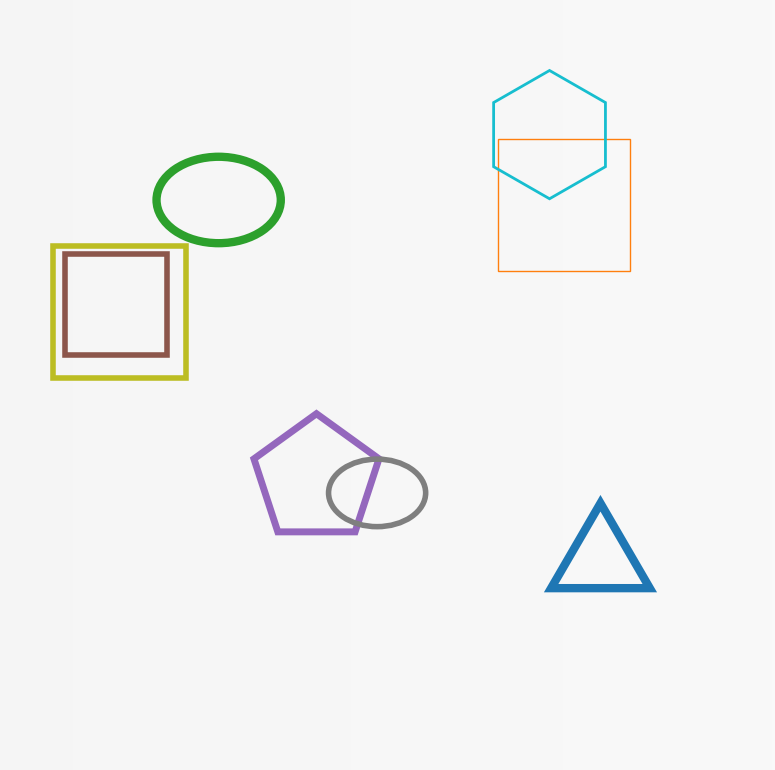[{"shape": "triangle", "thickness": 3, "radius": 0.37, "center": [0.775, 0.273]}, {"shape": "square", "thickness": 0.5, "radius": 0.43, "center": [0.728, 0.734]}, {"shape": "oval", "thickness": 3, "radius": 0.4, "center": [0.282, 0.74]}, {"shape": "pentagon", "thickness": 2.5, "radius": 0.42, "center": [0.408, 0.378]}, {"shape": "square", "thickness": 2, "radius": 0.33, "center": [0.15, 0.605]}, {"shape": "oval", "thickness": 2, "radius": 0.31, "center": [0.487, 0.36]}, {"shape": "square", "thickness": 2, "radius": 0.43, "center": [0.154, 0.594]}, {"shape": "hexagon", "thickness": 1, "radius": 0.42, "center": [0.709, 0.825]}]